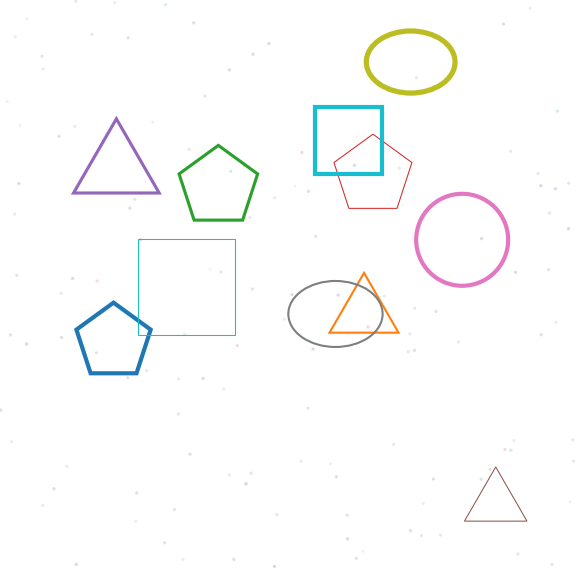[{"shape": "pentagon", "thickness": 2, "radius": 0.34, "center": [0.197, 0.407]}, {"shape": "triangle", "thickness": 1, "radius": 0.35, "center": [0.63, 0.458]}, {"shape": "pentagon", "thickness": 1.5, "radius": 0.36, "center": [0.378, 0.676]}, {"shape": "pentagon", "thickness": 0.5, "radius": 0.35, "center": [0.646, 0.696]}, {"shape": "triangle", "thickness": 1.5, "radius": 0.43, "center": [0.202, 0.708]}, {"shape": "triangle", "thickness": 0.5, "radius": 0.31, "center": [0.858, 0.128]}, {"shape": "circle", "thickness": 2, "radius": 0.4, "center": [0.8, 0.584]}, {"shape": "oval", "thickness": 1, "radius": 0.41, "center": [0.581, 0.455]}, {"shape": "oval", "thickness": 2.5, "radius": 0.38, "center": [0.711, 0.892]}, {"shape": "square", "thickness": 2, "radius": 0.29, "center": [0.604, 0.756]}, {"shape": "square", "thickness": 0.5, "radius": 0.42, "center": [0.323, 0.502]}]